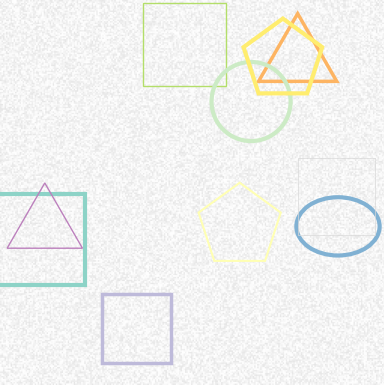[{"shape": "square", "thickness": 3, "radius": 0.59, "center": [0.102, 0.378]}, {"shape": "pentagon", "thickness": 1.5, "radius": 0.56, "center": [0.622, 0.413]}, {"shape": "square", "thickness": 2.5, "radius": 0.44, "center": [0.355, 0.147]}, {"shape": "oval", "thickness": 3, "radius": 0.54, "center": [0.878, 0.412]}, {"shape": "triangle", "thickness": 2.5, "radius": 0.59, "center": [0.773, 0.847]}, {"shape": "square", "thickness": 1, "radius": 0.54, "center": [0.479, 0.884]}, {"shape": "square", "thickness": 0.5, "radius": 0.5, "center": [0.874, 0.49]}, {"shape": "triangle", "thickness": 1, "radius": 0.56, "center": [0.116, 0.412]}, {"shape": "circle", "thickness": 3, "radius": 0.51, "center": [0.652, 0.736]}, {"shape": "pentagon", "thickness": 3, "radius": 0.54, "center": [0.735, 0.844]}]